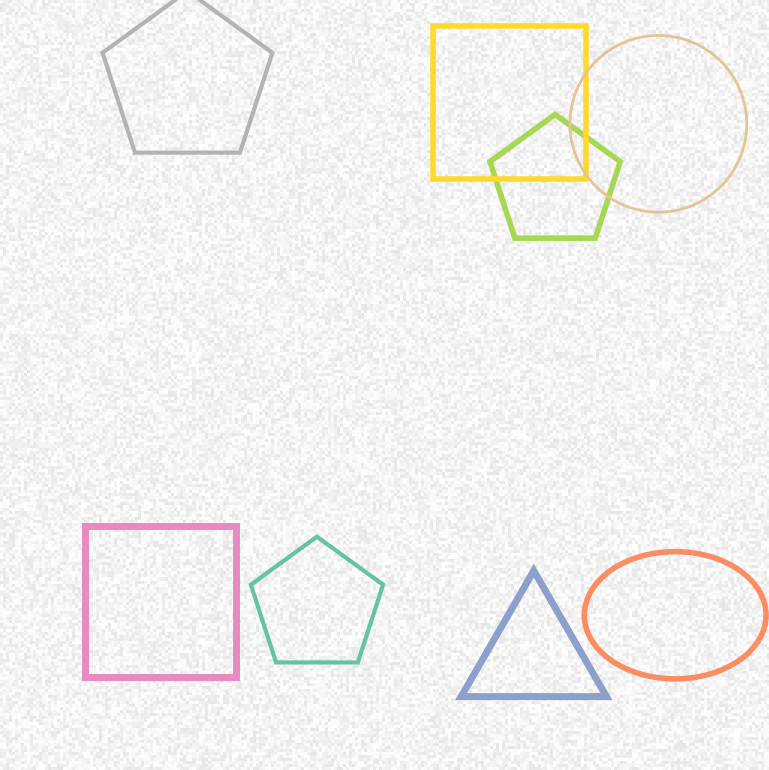[{"shape": "pentagon", "thickness": 1.5, "radius": 0.45, "center": [0.412, 0.213]}, {"shape": "oval", "thickness": 2, "radius": 0.59, "center": [0.877, 0.201]}, {"shape": "triangle", "thickness": 2.5, "radius": 0.55, "center": [0.693, 0.15]}, {"shape": "square", "thickness": 2.5, "radius": 0.49, "center": [0.209, 0.219]}, {"shape": "pentagon", "thickness": 2, "radius": 0.44, "center": [0.721, 0.763]}, {"shape": "square", "thickness": 2, "radius": 0.5, "center": [0.661, 0.867]}, {"shape": "circle", "thickness": 1, "radius": 0.57, "center": [0.855, 0.839]}, {"shape": "pentagon", "thickness": 1.5, "radius": 0.58, "center": [0.243, 0.896]}]